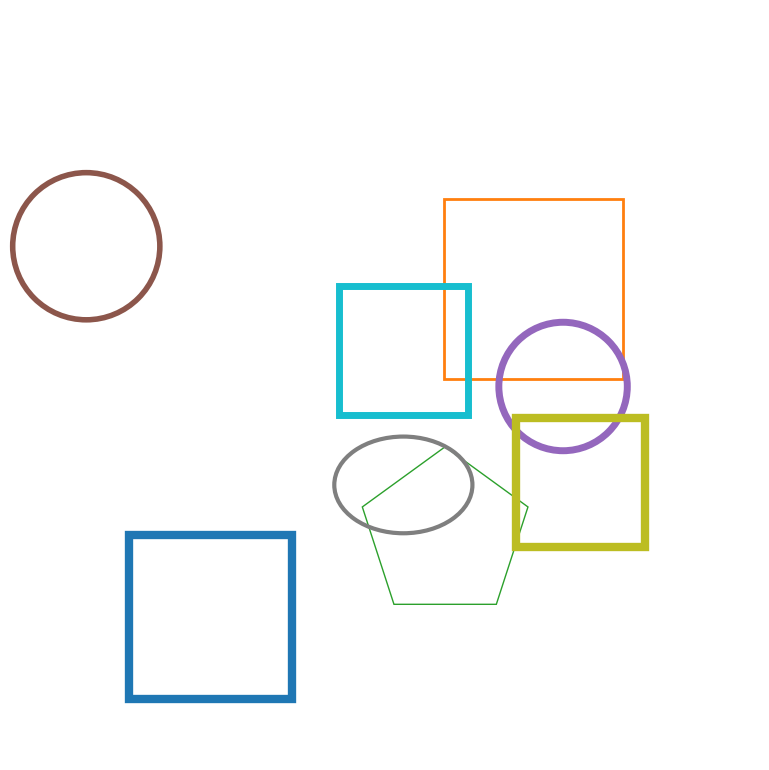[{"shape": "square", "thickness": 3, "radius": 0.53, "center": [0.274, 0.199]}, {"shape": "square", "thickness": 1, "radius": 0.58, "center": [0.693, 0.625]}, {"shape": "pentagon", "thickness": 0.5, "radius": 0.57, "center": [0.578, 0.307]}, {"shape": "circle", "thickness": 2.5, "radius": 0.42, "center": [0.731, 0.498]}, {"shape": "circle", "thickness": 2, "radius": 0.48, "center": [0.112, 0.68]}, {"shape": "oval", "thickness": 1.5, "radius": 0.45, "center": [0.524, 0.37]}, {"shape": "square", "thickness": 3, "radius": 0.42, "center": [0.753, 0.374]}, {"shape": "square", "thickness": 2.5, "radius": 0.42, "center": [0.524, 0.545]}]